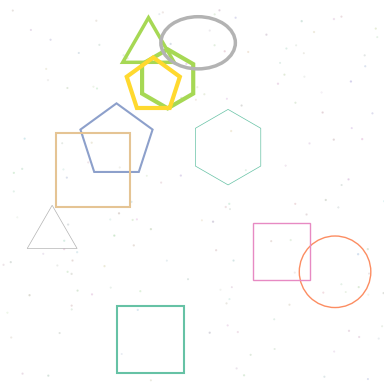[{"shape": "hexagon", "thickness": 0.5, "radius": 0.49, "center": [0.592, 0.618]}, {"shape": "square", "thickness": 1.5, "radius": 0.44, "center": [0.39, 0.117]}, {"shape": "circle", "thickness": 1, "radius": 0.46, "center": [0.87, 0.294]}, {"shape": "pentagon", "thickness": 1.5, "radius": 0.49, "center": [0.303, 0.633]}, {"shape": "square", "thickness": 1, "radius": 0.37, "center": [0.731, 0.347]}, {"shape": "hexagon", "thickness": 3, "radius": 0.38, "center": [0.435, 0.795]}, {"shape": "triangle", "thickness": 2.5, "radius": 0.39, "center": [0.386, 0.877]}, {"shape": "pentagon", "thickness": 3, "radius": 0.36, "center": [0.398, 0.778]}, {"shape": "square", "thickness": 1.5, "radius": 0.48, "center": [0.242, 0.559]}, {"shape": "triangle", "thickness": 0.5, "radius": 0.37, "center": [0.135, 0.392]}, {"shape": "oval", "thickness": 2.5, "radius": 0.48, "center": [0.515, 0.889]}]